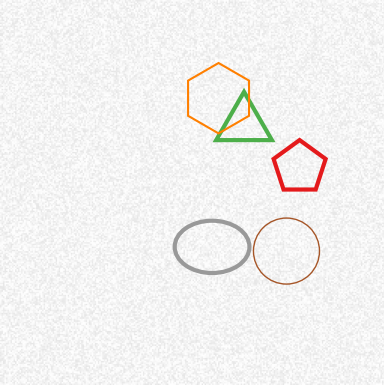[{"shape": "pentagon", "thickness": 3, "radius": 0.36, "center": [0.778, 0.565]}, {"shape": "triangle", "thickness": 3, "radius": 0.42, "center": [0.634, 0.678]}, {"shape": "hexagon", "thickness": 1.5, "radius": 0.46, "center": [0.568, 0.745]}, {"shape": "circle", "thickness": 1, "radius": 0.43, "center": [0.744, 0.348]}, {"shape": "oval", "thickness": 3, "radius": 0.49, "center": [0.551, 0.359]}]